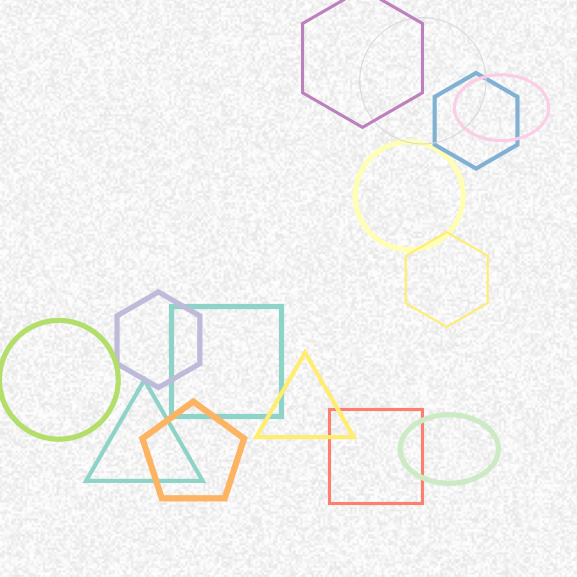[{"shape": "square", "thickness": 2.5, "radius": 0.47, "center": [0.392, 0.374]}, {"shape": "triangle", "thickness": 2, "radius": 0.58, "center": [0.25, 0.225]}, {"shape": "circle", "thickness": 2.5, "radius": 0.47, "center": [0.709, 0.66]}, {"shape": "hexagon", "thickness": 2.5, "radius": 0.41, "center": [0.274, 0.411]}, {"shape": "square", "thickness": 1.5, "radius": 0.4, "center": [0.651, 0.209]}, {"shape": "hexagon", "thickness": 2, "radius": 0.41, "center": [0.824, 0.79]}, {"shape": "pentagon", "thickness": 3, "radius": 0.46, "center": [0.335, 0.211]}, {"shape": "circle", "thickness": 2.5, "radius": 0.51, "center": [0.102, 0.341]}, {"shape": "oval", "thickness": 1.5, "radius": 0.41, "center": [0.868, 0.813]}, {"shape": "circle", "thickness": 0.5, "radius": 0.55, "center": [0.732, 0.859]}, {"shape": "hexagon", "thickness": 1.5, "radius": 0.6, "center": [0.628, 0.898]}, {"shape": "oval", "thickness": 2.5, "radius": 0.42, "center": [0.778, 0.222]}, {"shape": "hexagon", "thickness": 1, "radius": 0.41, "center": [0.774, 0.515]}, {"shape": "triangle", "thickness": 2, "radius": 0.49, "center": [0.528, 0.291]}]